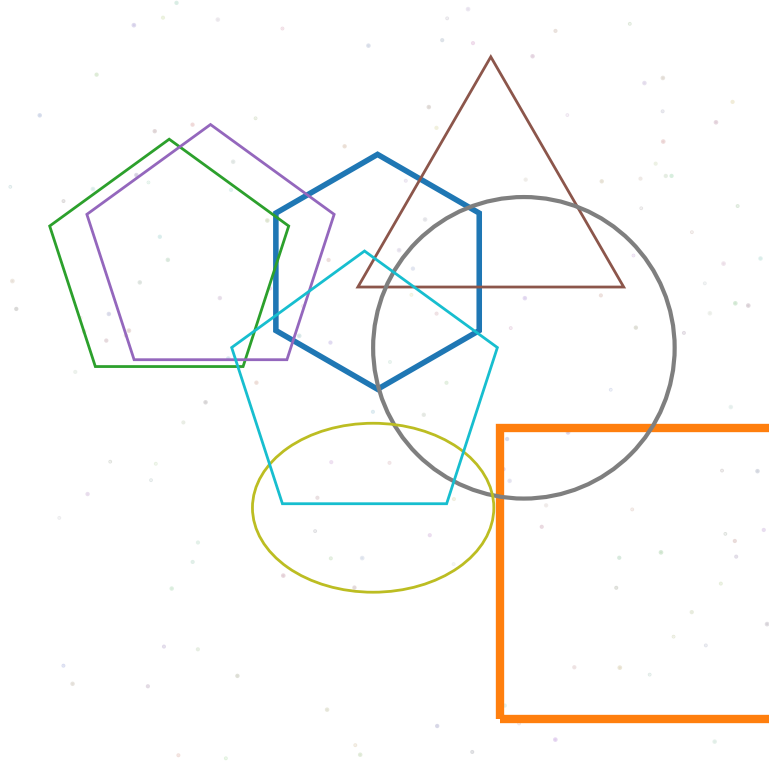[{"shape": "hexagon", "thickness": 2, "radius": 0.76, "center": [0.49, 0.647]}, {"shape": "square", "thickness": 3, "radius": 0.95, "center": [0.839, 0.255]}, {"shape": "pentagon", "thickness": 1, "radius": 0.82, "center": [0.22, 0.656]}, {"shape": "pentagon", "thickness": 1, "radius": 0.84, "center": [0.273, 0.669]}, {"shape": "triangle", "thickness": 1, "radius": 1.0, "center": [0.637, 0.727]}, {"shape": "circle", "thickness": 1.5, "radius": 0.98, "center": [0.68, 0.548]}, {"shape": "oval", "thickness": 1, "radius": 0.78, "center": [0.485, 0.341]}, {"shape": "pentagon", "thickness": 1, "radius": 0.91, "center": [0.473, 0.493]}]